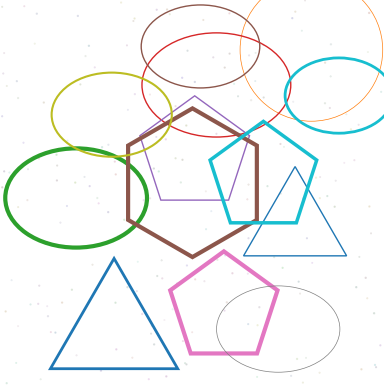[{"shape": "triangle", "thickness": 2, "radius": 0.95, "center": [0.296, 0.138]}, {"shape": "triangle", "thickness": 1, "radius": 0.77, "center": [0.766, 0.413]}, {"shape": "circle", "thickness": 0.5, "radius": 0.93, "center": [0.809, 0.87]}, {"shape": "oval", "thickness": 3, "radius": 0.92, "center": [0.198, 0.486]}, {"shape": "oval", "thickness": 1, "radius": 0.97, "center": [0.562, 0.779]}, {"shape": "pentagon", "thickness": 1, "radius": 0.75, "center": [0.506, 0.601]}, {"shape": "hexagon", "thickness": 3, "radius": 0.97, "center": [0.5, 0.525]}, {"shape": "oval", "thickness": 1, "radius": 0.77, "center": [0.521, 0.879]}, {"shape": "pentagon", "thickness": 3, "radius": 0.73, "center": [0.581, 0.201]}, {"shape": "oval", "thickness": 0.5, "radius": 0.8, "center": [0.723, 0.145]}, {"shape": "oval", "thickness": 1.5, "radius": 0.78, "center": [0.29, 0.702]}, {"shape": "pentagon", "thickness": 2.5, "radius": 0.73, "center": [0.684, 0.539]}, {"shape": "oval", "thickness": 2, "radius": 0.7, "center": [0.88, 0.752]}]